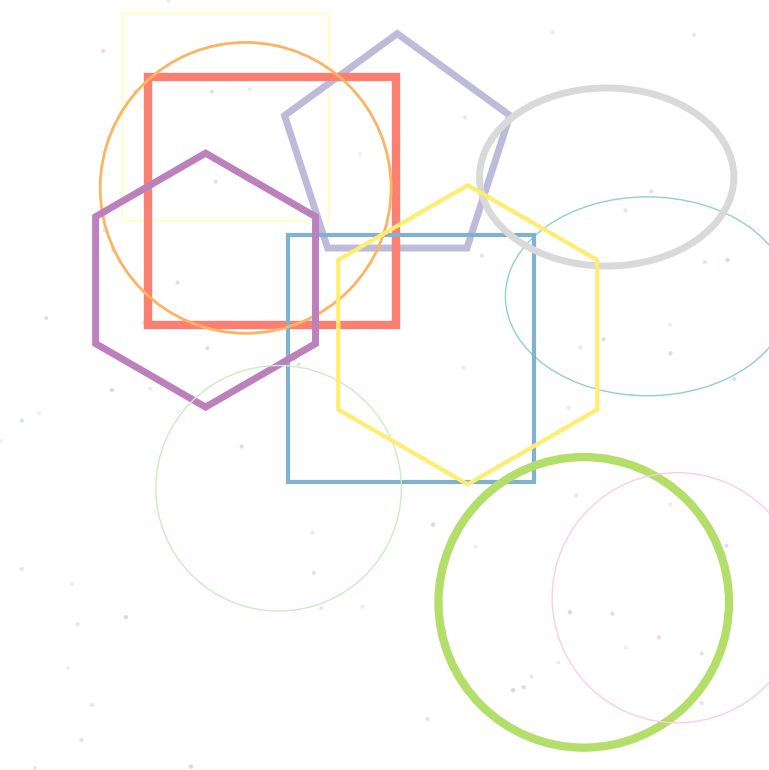[{"shape": "oval", "thickness": 0.5, "radius": 0.92, "center": [0.841, 0.615]}, {"shape": "square", "thickness": 0.5, "radius": 0.67, "center": [0.292, 0.849]}, {"shape": "pentagon", "thickness": 2.5, "radius": 0.77, "center": [0.516, 0.802]}, {"shape": "square", "thickness": 3, "radius": 0.8, "center": [0.354, 0.739]}, {"shape": "square", "thickness": 1.5, "radius": 0.8, "center": [0.534, 0.534]}, {"shape": "circle", "thickness": 1, "radius": 0.94, "center": [0.319, 0.756]}, {"shape": "circle", "thickness": 3, "radius": 0.94, "center": [0.758, 0.218]}, {"shape": "circle", "thickness": 0.5, "radius": 0.81, "center": [0.88, 0.224]}, {"shape": "oval", "thickness": 2.5, "radius": 0.83, "center": [0.788, 0.77]}, {"shape": "hexagon", "thickness": 2.5, "radius": 0.82, "center": [0.267, 0.636]}, {"shape": "circle", "thickness": 0.5, "radius": 0.8, "center": [0.362, 0.366]}, {"shape": "hexagon", "thickness": 1.5, "radius": 0.97, "center": [0.607, 0.565]}]